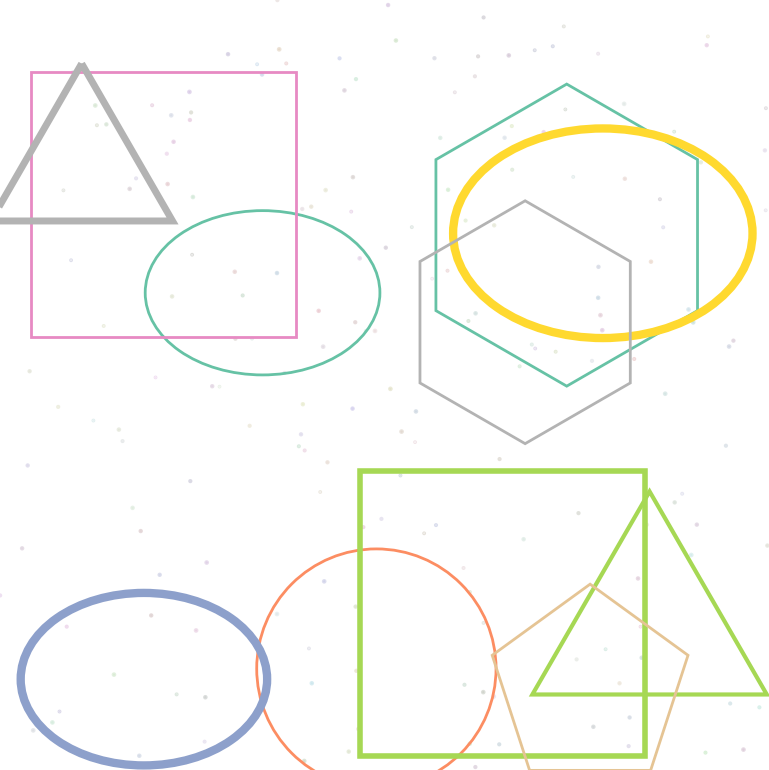[{"shape": "oval", "thickness": 1, "radius": 0.76, "center": [0.341, 0.62]}, {"shape": "hexagon", "thickness": 1, "radius": 0.98, "center": [0.736, 0.695]}, {"shape": "circle", "thickness": 1, "radius": 0.78, "center": [0.489, 0.132]}, {"shape": "oval", "thickness": 3, "radius": 0.8, "center": [0.187, 0.118]}, {"shape": "square", "thickness": 1, "radius": 0.86, "center": [0.212, 0.735]}, {"shape": "square", "thickness": 2, "radius": 0.93, "center": [0.653, 0.204]}, {"shape": "triangle", "thickness": 1.5, "radius": 0.88, "center": [0.844, 0.186]}, {"shape": "oval", "thickness": 3, "radius": 0.97, "center": [0.783, 0.697]}, {"shape": "pentagon", "thickness": 1, "radius": 0.67, "center": [0.766, 0.108]}, {"shape": "hexagon", "thickness": 1, "radius": 0.79, "center": [0.682, 0.582]}, {"shape": "triangle", "thickness": 2.5, "radius": 0.68, "center": [0.106, 0.781]}]